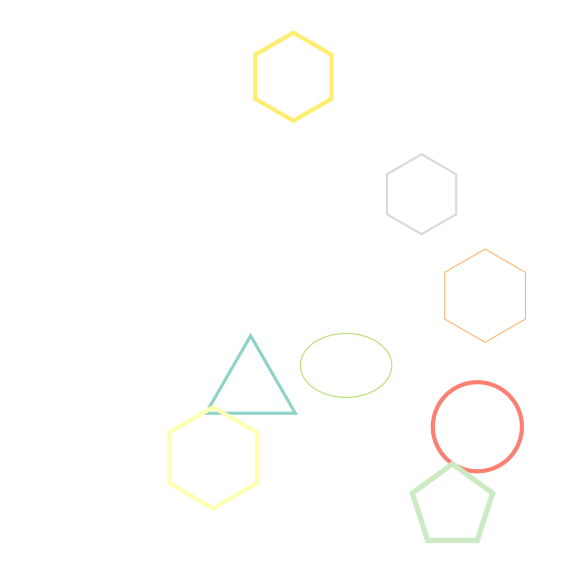[{"shape": "triangle", "thickness": 1.5, "radius": 0.45, "center": [0.434, 0.328]}, {"shape": "hexagon", "thickness": 2, "radius": 0.44, "center": [0.369, 0.206]}, {"shape": "circle", "thickness": 2, "radius": 0.39, "center": [0.827, 0.26]}, {"shape": "hexagon", "thickness": 0.5, "radius": 0.4, "center": [0.84, 0.487]}, {"shape": "oval", "thickness": 0.5, "radius": 0.4, "center": [0.599, 0.366]}, {"shape": "hexagon", "thickness": 1, "radius": 0.35, "center": [0.73, 0.663]}, {"shape": "pentagon", "thickness": 2.5, "radius": 0.37, "center": [0.783, 0.123]}, {"shape": "hexagon", "thickness": 2, "radius": 0.38, "center": [0.508, 0.866]}]